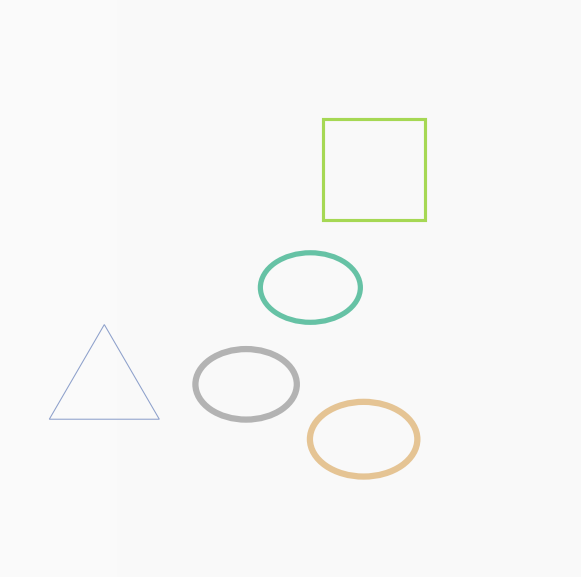[{"shape": "oval", "thickness": 2.5, "radius": 0.43, "center": [0.534, 0.501]}, {"shape": "triangle", "thickness": 0.5, "radius": 0.55, "center": [0.179, 0.328]}, {"shape": "square", "thickness": 1.5, "radius": 0.44, "center": [0.644, 0.706]}, {"shape": "oval", "thickness": 3, "radius": 0.46, "center": [0.626, 0.239]}, {"shape": "oval", "thickness": 3, "radius": 0.44, "center": [0.423, 0.334]}]